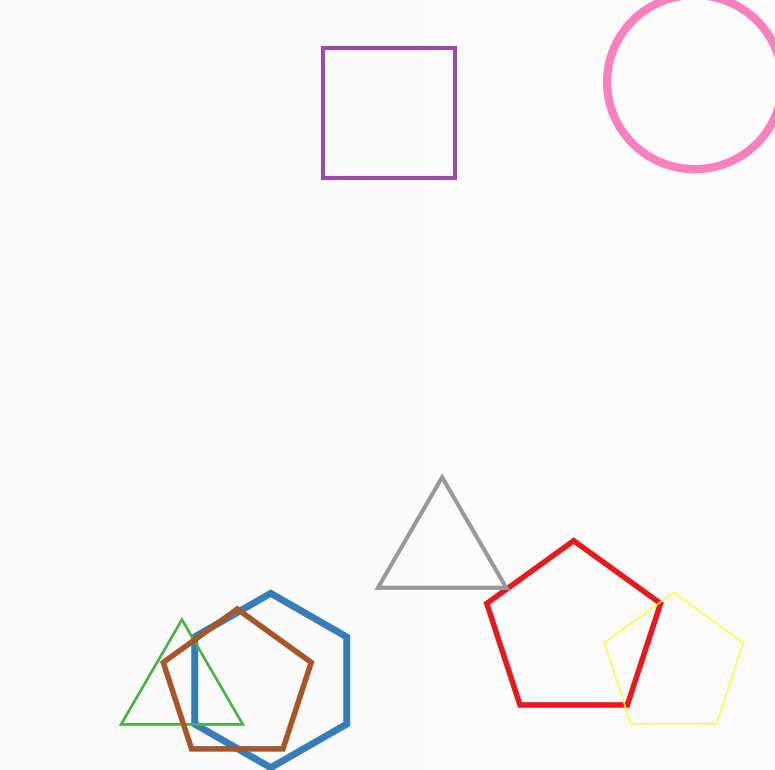[{"shape": "pentagon", "thickness": 2, "radius": 0.59, "center": [0.74, 0.18]}, {"shape": "hexagon", "thickness": 2.5, "radius": 0.57, "center": [0.349, 0.116]}, {"shape": "triangle", "thickness": 1, "radius": 0.45, "center": [0.235, 0.105]}, {"shape": "square", "thickness": 1.5, "radius": 0.42, "center": [0.502, 0.854]}, {"shape": "pentagon", "thickness": 0.5, "radius": 0.47, "center": [0.869, 0.136]}, {"shape": "pentagon", "thickness": 2, "radius": 0.5, "center": [0.306, 0.109]}, {"shape": "circle", "thickness": 3, "radius": 0.57, "center": [0.896, 0.893]}, {"shape": "triangle", "thickness": 1.5, "radius": 0.48, "center": [0.57, 0.284]}]